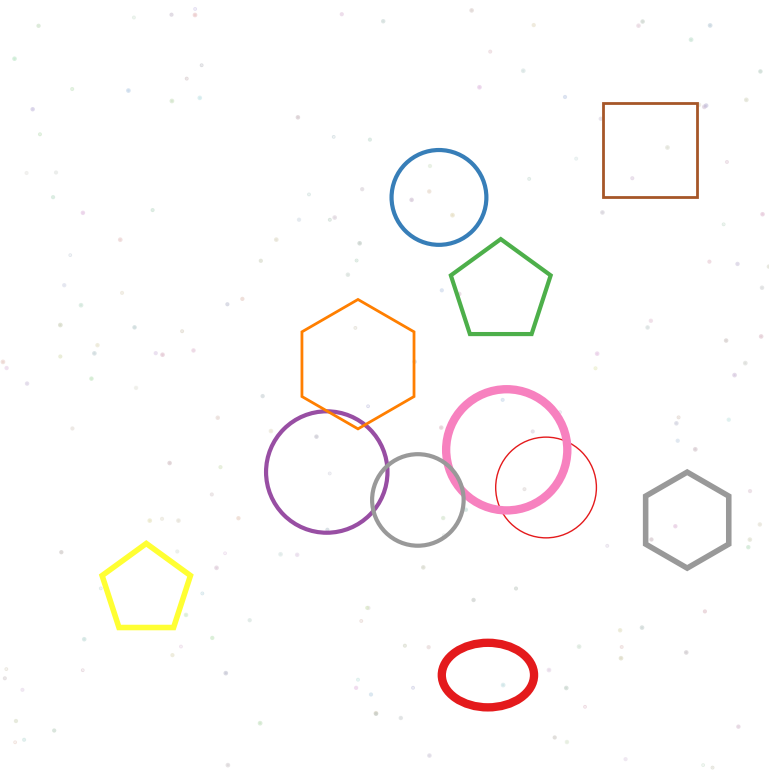[{"shape": "circle", "thickness": 0.5, "radius": 0.33, "center": [0.709, 0.367]}, {"shape": "oval", "thickness": 3, "radius": 0.3, "center": [0.634, 0.123]}, {"shape": "circle", "thickness": 1.5, "radius": 0.31, "center": [0.57, 0.744]}, {"shape": "pentagon", "thickness": 1.5, "radius": 0.34, "center": [0.65, 0.621]}, {"shape": "circle", "thickness": 1.5, "radius": 0.39, "center": [0.424, 0.387]}, {"shape": "hexagon", "thickness": 1, "radius": 0.42, "center": [0.465, 0.527]}, {"shape": "pentagon", "thickness": 2, "radius": 0.3, "center": [0.19, 0.234]}, {"shape": "square", "thickness": 1, "radius": 0.3, "center": [0.844, 0.805]}, {"shape": "circle", "thickness": 3, "radius": 0.39, "center": [0.658, 0.416]}, {"shape": "circle", "thickness": 1.5, "radius": 0.3, "center": [0.543, 0.351]}, {"shape": "hexagon", "thickness": 2, "radius": 0.31, "center": [0.892, 0.325]}]